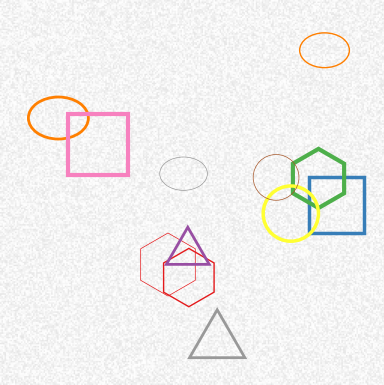[{"shape": "hexagon", "thickness": 0.5, "radius": 0.41, "center": [0.436, 0.313]}, {"shape": "hexagon", "thickness": 1, "radius": 0.38, "center": [0.49, 0.279]}, {"shape": "square", "thickness": 2.5, "radius": 0.36, "center": [0.874, 0.468]}, {"shape": "hexagon", "thickness": 3, "radius": 0.38, "center": [0.827, 0.537]}, {"shape": "triangle", "thickness": 2, "radius": 0.32, "center": [0.488, 0.345]}, {"shape": "oval", "thickness": 2, "radius": 0.39, "center": [0.152, 0.693]}, {"shape": "oval", "thickness": 1, "radius": 0.32, "center": [0.843, 0.869]}, {"shape": "circle", "thickness": 2.5, "radius": 0.36, "center": [0.755, 0.445]}, {"shape": "circle", "thickness": 0.5, "radius": 0.3, "center": [0.717, 0.539]}, {"shape": "square", "thickness": 3, "radius": 0.39, "center": [0.254, 0.625]}, {"shape": "triangle", "thickness": 2, "radius": 0.41, "center": [0.564, 0.112]}, {"shape": "oval", "thickness": 0.5, "radius": 0.31, "center": [0.477, 0.549]}]